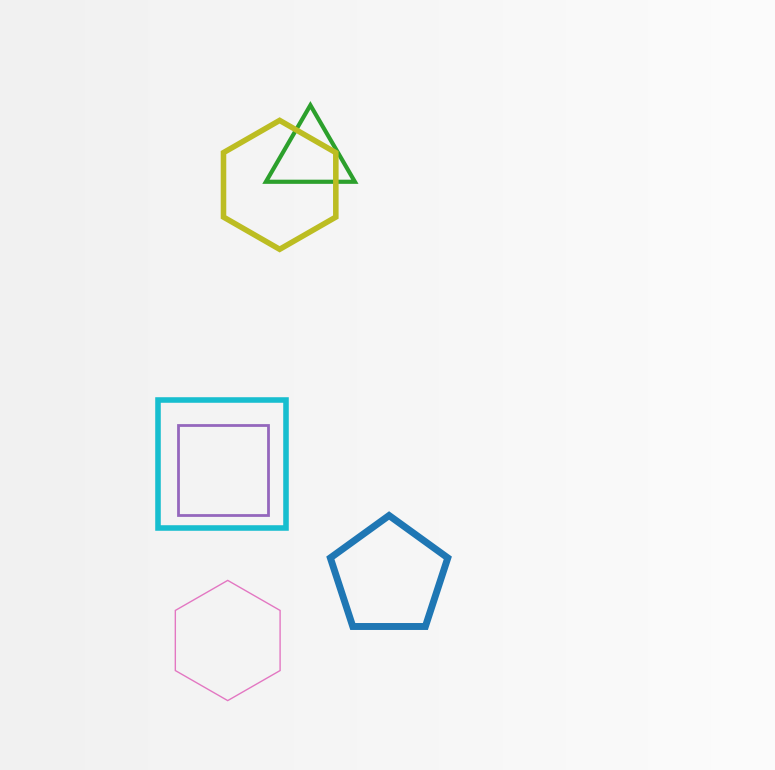[{"shape": "pentagon", "thickness": 2.5, "radius": 0.4, "center": [0.502, 0.251]}, {"shape": "triangle", "thickness": 1.5, "radius": 0.33, "center": [0.401, 0.797]}, {"shape": "square", "thickness": 1, "radius": 0.29, "center": [0.288, 0.389]}, {"shape": "hexagon", "thickness": 0.5, "radius": 0.39, "center": [0.294, 0.168]}, {"shape": "hexagon", "thickness": 2, "radius": 0.42, "center": [0.361, 0.76]}, {"shape": "square", "thickness": 2, "radius": 0.41, "center": [0.287, 0.397]}]